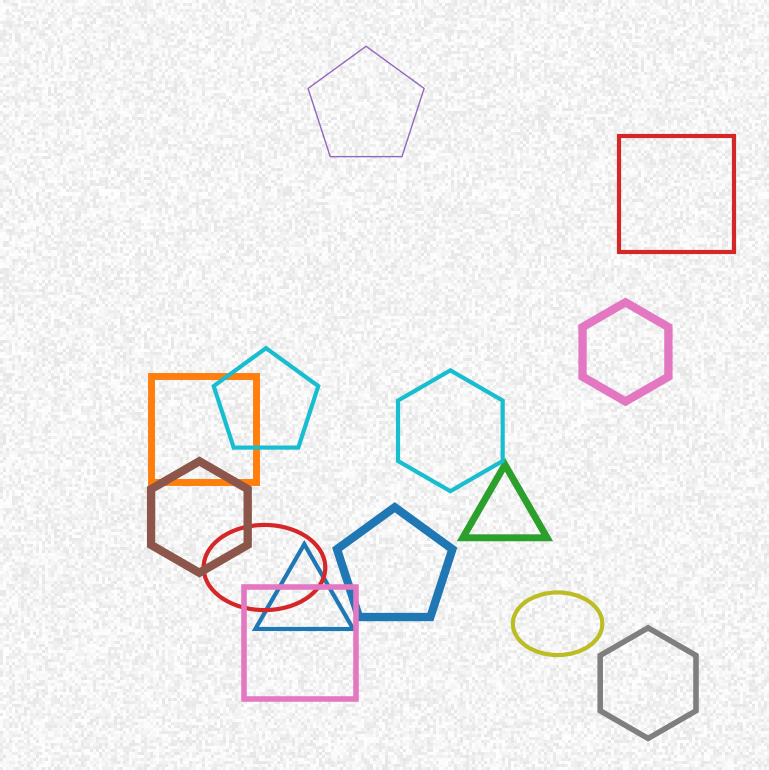[{"shape": "pentagon", "thickness": 3, "radius": 0.39, "center": [0.513, 0.262]}, {"shape": "triangle", "thickness": 1.5, "radius": 0.37, "center": [0.395, 0.22]}, {"shape": "square", "thickness": 2.5, "radius": 0.34, "center": [0.264, 0.443]}, {"shape": "triangle", "thickness": 2.5, "radius": 0.32, "center": [0.656, 0.333]}, {"shape": "oval", "thickness": 1.5, "radius": 0.4, "center": [0.343, 0.263]}, {"shape": "square", "thickness": 1.5, "radius": 0.37, "center": [0.879, 0.748]}, {"shape": "pentagon", "thickness": 0.5, "radius": 0.4, "center": [0.475, 0.861]}, {"shape": "hexagon", "thickness": 3, "radius": 0.36, "center": [0.259, 0.329]}, {"shape": "hexagon", "thickness": 3, "radius": 0.32, "center": [0.812, 0.543]}, {"shape": "square", "thickness": 2, "radius": 0.36, "center": [0.389, 0.165]}, {"shape": "hexagon", "thickness": 2, "radius": 0.36, "center": [0.842, 0.113]}, {"shape": "oval", "thickness": 1.5, "radius": 0.29, "center": [0.724, 0.19]}, {"shape": "hexagon", "thickness": 1.5, "radius": 0.39, "center": [0.585, 0.441]}, {"shape": "pentagon", "thickness": 1.5, "radius": 0.36, "center": [0.345, 0.476]}]